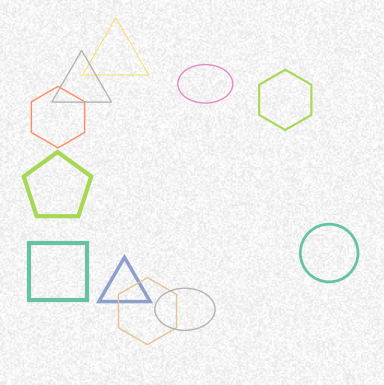[{"shape": "square", "thickness": 3, "radius": 0.38, "center": [0.15, 0.295]}, {"shape": "circle", "thickness": 2, "radius": 0.37, "center": [0.855, 0.343]}, {"shape": "hexagon", "thickness": 1, "radius": 0.4, "center": [0.151, 0.696]}, {"shape": "triangle", "thickness": 2.5, "radius": 0.38, "center": [0.323, 0.255]}, {"shape": "oval", "thickness": 1, "radius": 0.36, "center": [0.533, 0.782]}, {"shape": "hexagon", "thickness": 1.5, "radius": 0.39, "center": [0.741, 0.741]}, {"shape": "pentagon", "thickness": 3, "radius": 0.46, "center": [0.149, 0.513]}, {"shape": "triangle", "thickness": 0.5, "radius": 0.5, "center": [0.301, 0.855]}, {"shape": "hexagon", "thickness": 1, "radius": 0.44, "center": [0.383, 0.192]}, {"shape": "oval", "thickness": 1, "radius": 0.39, "center": [0.48, 0.197]}, {"shape": "triangle", "thickness": 1, "radius": 0.45, "center": [0.212, 0.78]}]